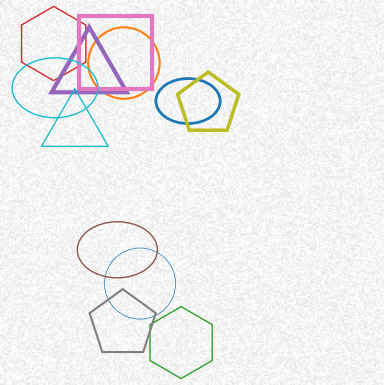[{"shape": "oval", "thickness": 2, "radius": 0.42, "center": [0.488, 0.738]}, {"shape": "circle", "thickness": 0.5, "radius": 0.46, "center": [0.364, 0.263]}, {"shape": "circle", "thickness": 1.5, "radius": 0.46, "center": [0.322, 0.836]}, {"shape": "hexagon", "thickness": 1, "radius": 0.47, "center": [0.47, 0.11]}, {"shape": "hexagon", "thickness": 1, "radius": 0.48, "center": [0.139, 0.887]}, {"shape": "triangle", "thickness": 3, "radius": 0.56, "center": [0.232, 0.817]}, {"shape": "oval", "thickness": 1, "radius": 0.52, "center": [0.305, 0.351]}, {"shape": "square", "thickness": 3, "radius": 0.47, "center": [0.3, 0.864]}, {"shape": "pentagon", "thickness": 1.5, "radius": 0.45, "center": [0.319, 0.159]}, {"shape": "pentagon", "thickness": 2.5, "radius": 0.42, "center": [0.541, 0.729]}, {"shape": "triangle", "thickness": 1, "radius": 0.5, "center": [0.194, 0.67]}, {"shape": "oval", "thickness": 1, "radius": 0.56, "center": [0.143, 0.772]}]